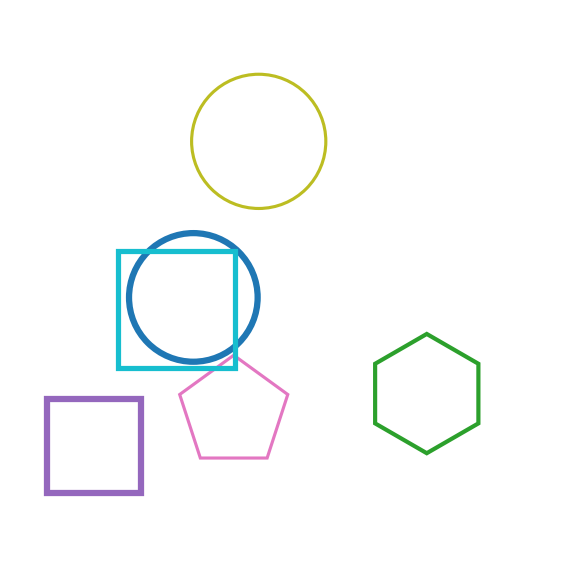[{"shape": "circle", "thickness": 3, "radius": 0.56, "center": [0.335, 0.484]}, {"shape": "hexagon", "thickness": 2, "radius": 0.52, "center": [0.739, 0.318]}, {"shape": "square", "thickness": 3, "radius": 0.41, "center": [0.163, 0.227]}, {"shape": "pentagon", "thickness": 1.5, "radius": 0.49, "center": [0.405, 0.286]}, {"shape": "circle", "thickness": 1.5, "radius": 0.58, "center": [0.448, 0.754]}, {"shape": "square", "thickness": 2.5, "radius": 0.51, "center": [0.305, 0.464]}]